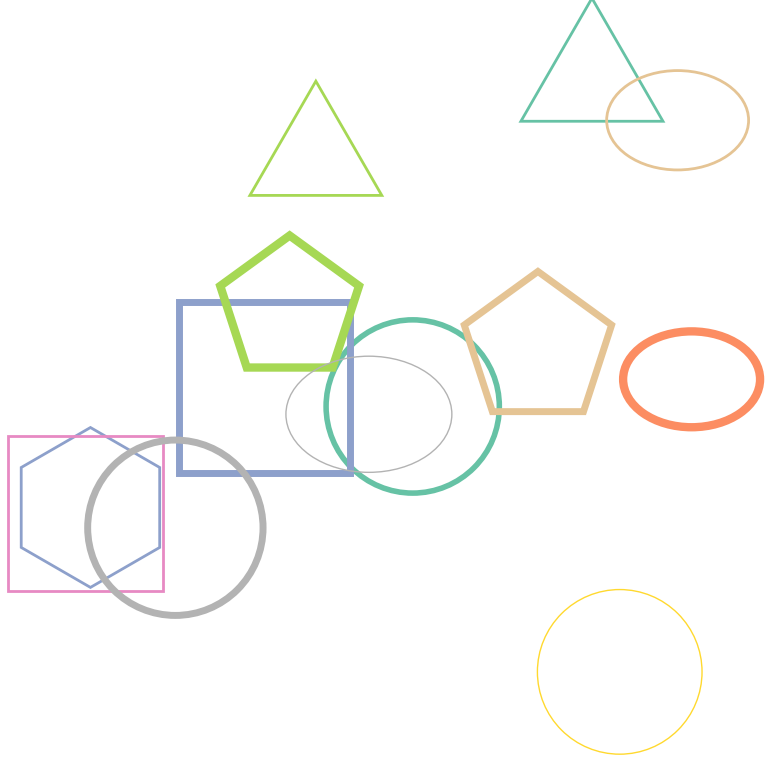[{"shape": "triangle", "thickness": 1, "radius": 0.53, "center": [0.769, 0.896]}, {"shape": "circle", "thickness": 2, "radius": 0.56, "center": [0.536, 0.472]}, {"shape": "oval", "thickness": 3, "radius": 0.44, "center": [0.898, 0.507]}, {"shape": "square", "thickness": 2.5, "radius": 0.55, "center": [0.343, 0.496]}, {"shape": "hexagon", "thickness": 1, "radius": 0.52, "center": [0.117, 0.341]}, {"shape": "square", "thickness": 1, "radius": 0.5, "center": [0.111, 0.333]}, {"shape": "triangle", "thickness": 1, "radius": 0.49, "center": [0.41, 0.796]}, {"shape": "pentagon", "thickness": 3, "radius": 0.47, "center": [0.376, 0.599]}, {"shape": "circle", "thickness": 0.5, "radius": 0.53, "center": [0.805, 0.127]}, {"shape": "pentagon", "thickness": 2.5, "radius": 0.5, "center": [0.699, 0.547]}, {"shape": "oval", "thickness": 1, "radius": 0.46, "center": [0.88, 0.844]}, {"shape": "circle", "thickness": 2.5, "radius": 0.57, "center": [0.228, 0.315]}, {"shape": "oval", "thickness": 0.5, "radius": 0.54, "center": [0.479, 0.462]}]